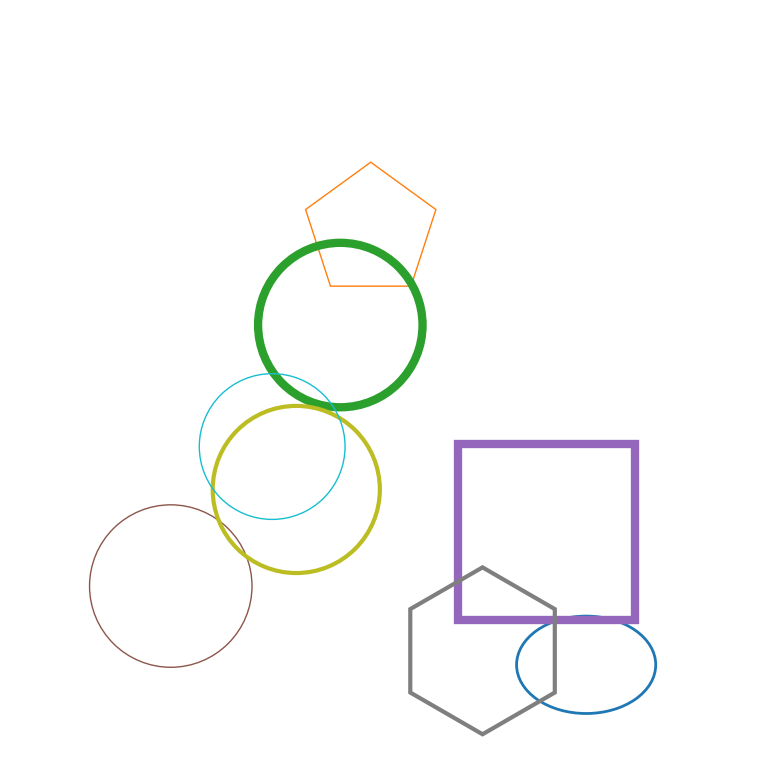[{"shape": "oval", "thickness": 1, "radius": 0.45, "center": [0.761, 0.137]}, {"shape": "pentagon", "thickness": 0.5, "radius": 0.44, "center": [0.481, 0.7]}, {"shape": "circle", "thickness": 3, "radius": 0.53, "center": [0.442, 0.578]}, {"shape": "square", "thickness": 3, "radius": 0.57, "center": [0.71, 0.309]}, {"shape": "circle", "thickness": 0.5, "radius": 0.53, "center": [0.222, 0.239]}, {"shape": "hexagon", "thickness": 1.5, "radius": 0.54, "center": [0.627, 0.155]}, {"shape": "circle", "thickness": 1.5, "radius": 0.54, "center": [0.385, 0.364]}, {"shape": "circle", "thickness": 0.5, "radius": 0.47, "center": [0.353, 0.42]}]